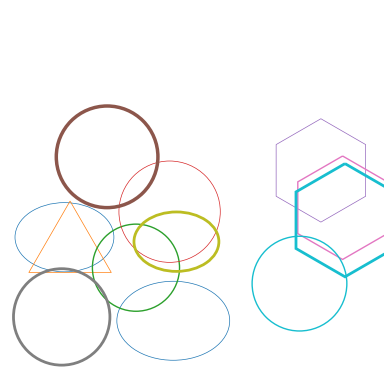[{"shape": "oval", "thickness": 0.5, "radius": 0.64, "center": [0.167, 0.384]}, {"shape": "oval", "thickness": 0.5, "radius": 0.73, "center": [0.45, 0.167]}, {"shape": "triangle", "thickness": 0.5, "radius": 0.62, "center": [0.182, 0.354]}, {"shape": "circle", "thickness": 1, "radius": 0.57, "center": [0.353, 0.305]}, {"shape": "circle", "thickness": 0.5, "radius": 0.66, "center": [0.441, 0.45]}, {"shape": "hexagon", "thickness": 0.5, "radius": 0.67, "center": [0.833, 0.557]}, {"shape": "circle", "thickness": 2.5, "radius": 0.66, "center": [0.278, 0.593]}, {"shape": "hexagon", "thickness": 1, "radius": 0.67, "center": [0.89, 0.46]}, {"shape": "circle", "thickness": 2, "radius": 0.63, "center": [0.16, 0.177]}, {"shape": "oval", "thickness": 2, "radius": 0.55, "center": [0.458, 0.372]}, {"shape": "circle", "thickness": 1, "radius": 0.62, "center": [0.778, 0.263]}, {"shape": "hexagon", "thickness": 2, "radius": 0.73, "center": [0.896, 0.428]}]